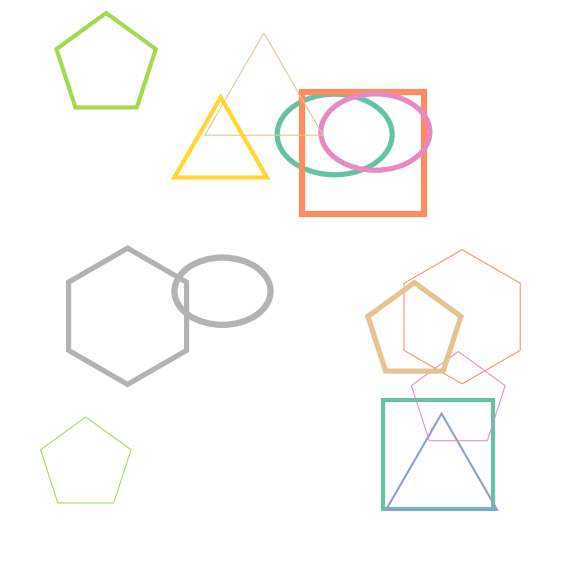[{"shape": "oval", "thickness": 2.5, "radius": 0.5, "center": [0.58, 0.766]}, {"shape": "square", "thickness": 2, "radius": 0.47, "center": [0.758, 0.212]}, {"shape": "square", "thickness": 3, "radius": 0.53, "center": [0.629, 0.734]}, {"shape": "hexagon", "thickness": 0.5, "radius": 0.58, "center": [0.8, 0.451]}, {"shape": "triangle", "thickness": 1, "radius": 0.56, "center": [0.765, 0.172]}, {"shape": "oval", "thickness": 2.5, "radius": 0.47, "center": [0.65, 0.77]}, {"shape": "pentagon", "thickness": 0.5, "radius": 0.43, "center": [0.794, 0.305]}, {"shape": "pentagon", "thickness": 0.5, "radius": 0.41, "center": [0.149, 0.195]}, {"shape": "pentagon", "thickness": 2, "radius": 0.45, "center": [0.184, 0.886]}, {"shape": "triangle", "thickness": 2, "radius": 0.46, "center": [0.382, 0.738]}, {"shape": "triangle", "thickness": 0.5, "radius": 0.59, "center": [0.457, 0.824]}, {"shape": "pentagon", "thickness": 2.5, "radius": 0.42, "center": [0.718, 0.425]}, {"shape": "oval", "thickness": 3, "radius": 0.42, "center": [0.385, 0.495]}, {"shape": "hexagon", "thickness": 2.5, "radius": 0.59, "center": [0.221, 0.451]}]